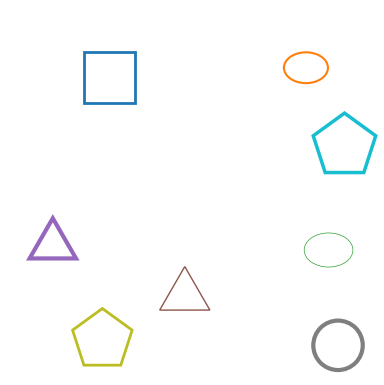[{"shape": "square", "thickness": 2, "radius": 0.33, "center": [0.285, 0.799]}, {"shape": "oval", "thickness": 1.5, "radius": 0.29, "center": [0.795, 0.824]}, {"shape": "oval", "thickness": 0.5, "radius": 0.32, "center": [0.853, 0.351]}, {"shape": "triangle", "thickness": 3, "radius": 0.35, "center": [0.137, 0.364]}, {"shape": "triangle", "thickness": 1, "radius": 0.38, "center": [0.48, 0.232]}, {"shape": "circle", "thickness": 3, "radius": 0.32, "center": [0.878, 0.103]}, {"shape": "pentagon", "thickness": 2, "radius": 0.41, "center": [0.266, 0.117]}, {"shape": "pentagon", "thickness": 2.5, "radius": 0.43, "center": [0.895, 0.621]}]